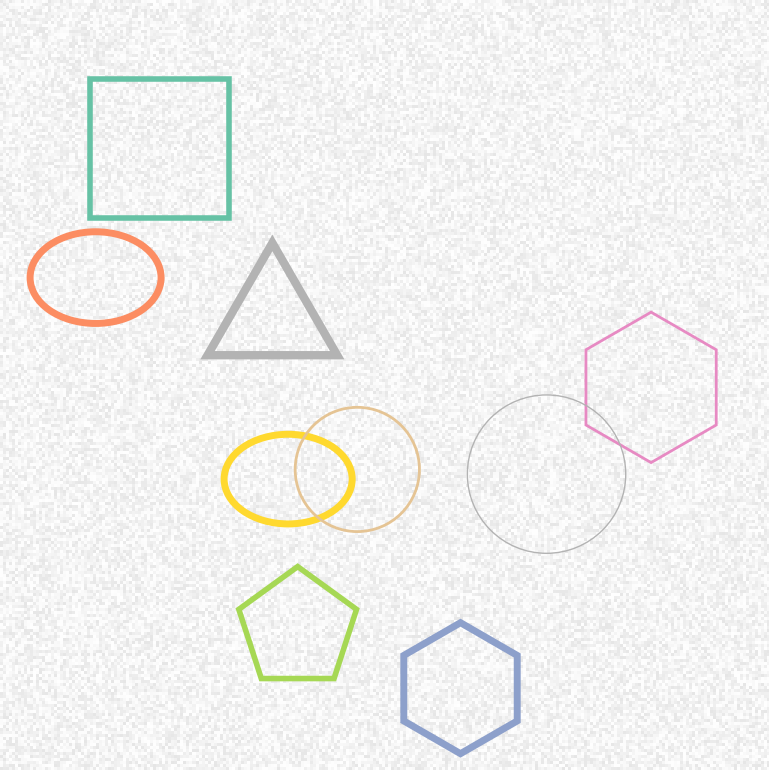[{"shape": "square", "thickness": 2, "radius": 0.45, "center": [0.207, 0.807]}, {"shape": "oval", "thickness": 2.5, "radius": 0.43, "center": [0.124, 0.639]}, {"shape": "hexagon", "thickness": 2.5, "radius": 0.43, "center": [0.598, 0.106]}, {"shape": "hexagon", "thickness": 1, "radius": 0.49, "center": [0.846, 0.497]}, {"shape": "pentagon", "thickness": 2, "radius": 0.4, "center": [0.387, 0.184]}, {"shape": "oval", "thickness": 2.5, "radius": 0.42, "center": [0.374, 0.378]}, {"shape": "circle", "thickness": 1, "radius": 0.4, "center": [0.464, 0.39]}, {"shape": "triangle", "thickness": 3, "radius": 0.49, "center": [0.354, 0.587]}, {"shape": "circle", "thickness": 0.5, "radius": 0.51, "center": [0.71, 0.384]}]